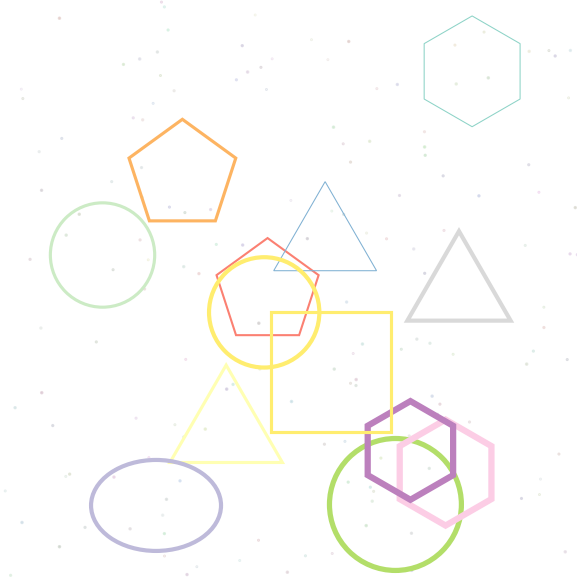[{"shape": "hexagon", "thickness": 0.5, "radius": 0.48, "center": [0.818, 0.876]}, {"shape": "triangle", "thickness": 1.5, "radius": 0.56, "center": [0.392, 0.255]}, {"shape": "oval", "thickness": 2, "radius": 0.56, "center": [0.27, 0.124]}, {"shape": "pentagon", "thickness": 1, "radius": 0.46, "center": [0.463, 0.494]}, {"shape": "triangle", "thickness": 0.5, "radius": 0.51, "center": [0.563, 0.582]}, {"shape": "pentagon", "thickness": 1.5, "radius": 0.49, "center": [0.316, 0.695]}, {"shape": "circle", "thickness": 2.5, "radius": 0.57, "center": [0.685, 0.126]}, {"shape": "hexagon", "thickness": 3, "radius": 0.46, "center": [0.772, 0.181]}, {"shape": "triangle", "thickness": 2, "radius": 0.52, "center": [0.795, 0.496]}, {"shape": "hexagon", "thickness": 3, "radius": 0.43, "center": [0.711, 0.219]}, {"shape": "circle", "thickness": 1.5, "radius": 0.45, "center": [0.178, 0.558]}, {"shape": "square", "thickness": 1.5, "radius": 0.52, "center": [0.573, 0.355]}, {"shape": "circle", "thickness": 2, "radius": 0.48, "center": [0.457, 0.458]}]